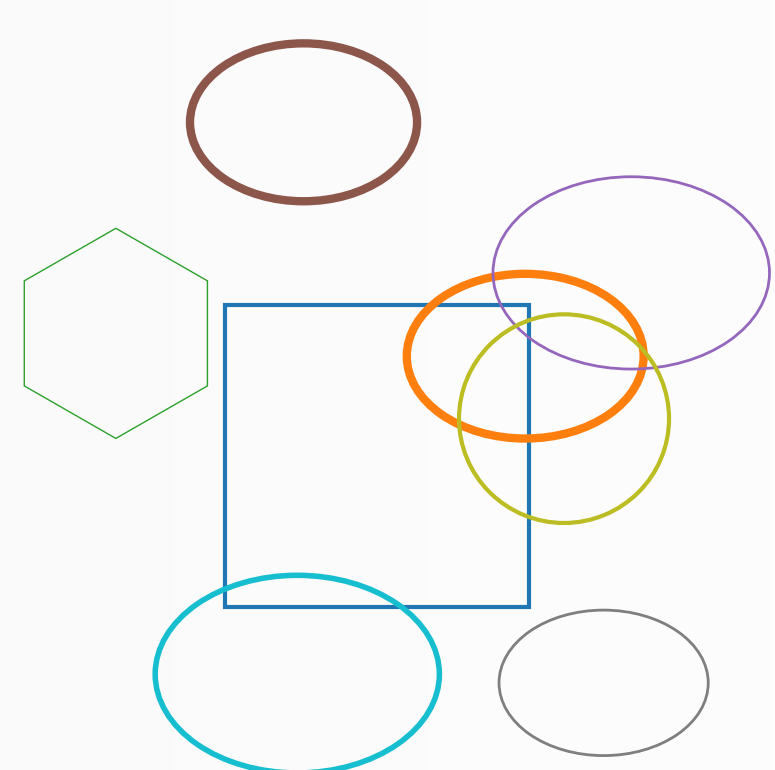[{"shape": "square", "thickness": 1.5, "radius": 0.98, "center": [0.486, 0.408]}, {"shape": "oval", "thickness": 3, "radius": 0.76, "center": [0.678, 0.537]}, {"shape": "hexagon", "thickness": 0.5, "radius": 0.68, "center": [0.149, 0.567]}, {"shape": "oval", "thickness": 1, "radius": 0.89, "center": [0.814, 0.646]}, {"shape": "oval", "thickness": 3, "radius": 0.73, "center": [0.392, 0.841]}, {"shape": "oval", "thickness": 1, "radius": 0.67, "center": [0.779, 0.113]}, {"shape": "circle", "thickness": 1.5, "radius": 0.68, "center": [0.728, 0.456]}, {"shape": "oval", "thickness": 2, "radius": 0.92, "center": [0.384, 0.125]}]